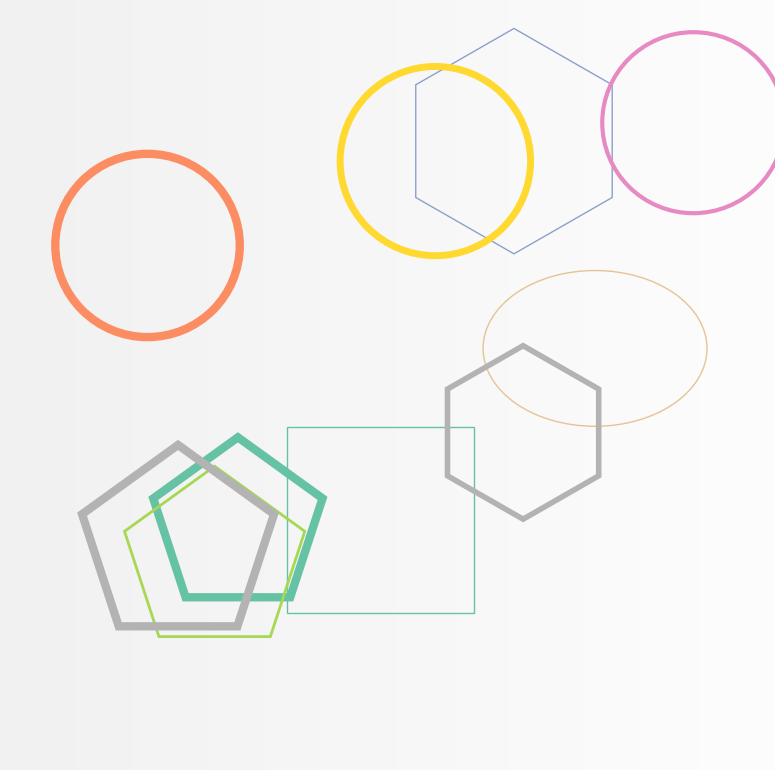[{"shape": "pentagon", "thickness": 3, "radius": 0.57, "center": [0.307, 0.317]}, {"shape": "square", "thickness": 0.5, "radius": 0.61, "center": [0.491, 0.325]}, {"shape": "circle", "thickness": 3, "radius": 0.6, "center": [0.19, 0.681]}, {"shape": "hexagon", "thickness": 0.5, "radius": 0.73, "center": [0.663, 0.817]}, {"shape": "circle", "thickness": 1.5, "radius": 0.59, "center": [0.895, 0.841]}, {"shape": "pentagon", "thickness": 1, "radius": 0.61, "center": [0.277, 0.272]}, {"shape": "circle", "thickness": 2.5, "radius": 0.61, "center": [0.562, 0.791]}, {"shape": "oval", "thickness": 0.5, "radius": 0.72, "center": [0.768, 0.548]}, {"shape": "hexagon", "thickness": 2, "radius": 0.56, "center": [0.675, 0.438]}, {"shape": "pentagon", "thickness": 3, "radius": 0.65, "center": [0.23, 0.292]}]